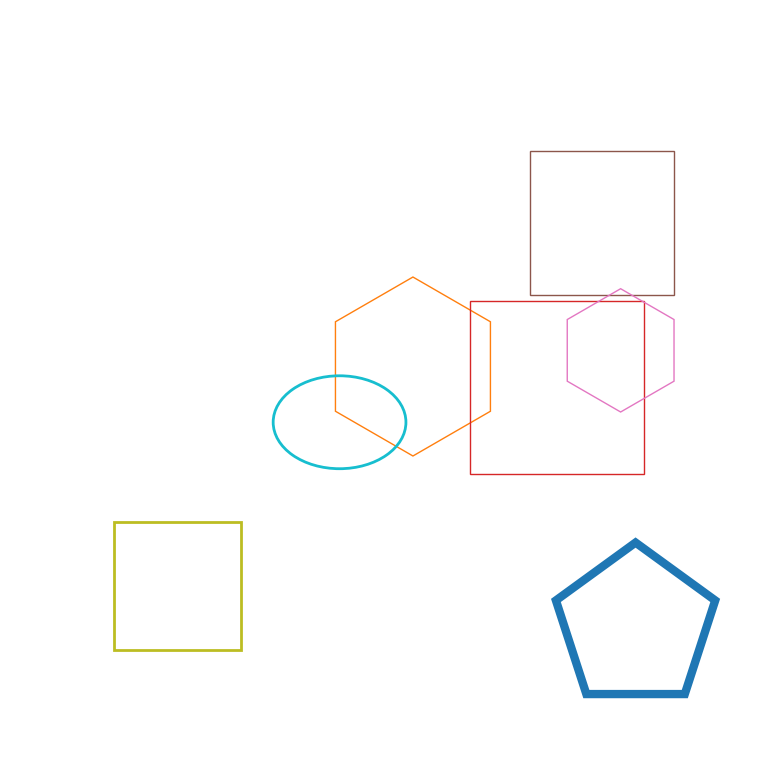[{"shape": "pentagon", "thickness": 3, "radius": 0.54, "center": [0.825, 0.187]}, {"shape": "hexagon", "thickness": 0.5, "radius": 0.58, "center": [0.536, 0.524]}, {"shape": "square", "thickness": 0.5, "radius": 0.56, "center": [0.723, 0.496]}, {"shape": "square", "thickness": 0.5, "radius": 0.47, "center": [0.782, 0.71]}, {"shape": "hexagon", "thickness": 0.5, "radius": 0.4, "center": [0.806, 0.545]}, {"shape": "square", "thickness": 1, "radius": 0.41, "center": [0.23, 0.239]}, {"shape": "oval", "thickness": 1, "radius": 0.43, "center": [0.441, 0.452]}]